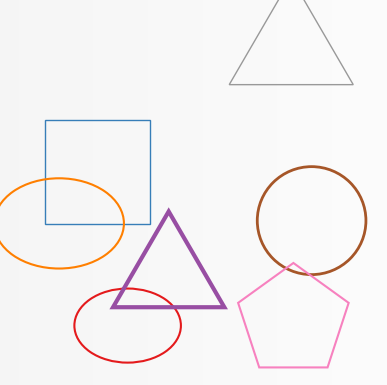[{"shape": "oval", "thickness": 1.5, "radius": 0.69, "center": [0.329, 0.154]}, {"shape": "square", "thickness": 1, "radius": 0.67, "center": [0.252, 0.554]}, {"shape": "triangle", "thickness": 3, "radius": 0.83, "center": [0.435, 0.285]}, {"shape": "oval", "thickness": 1.5, "radius": 0.84, "center": [0.152, 0.42]}, {"shape": "circle", "thickness": 2, "radius": 0.7, "center": [0.804, 0.427]}, {"shape": "pentagon", "thickness": 1.5, "radius": 0.75, "center": [0.757, 0.167]}, {"shape": "triangle", "thickness": 1, "radius": 0.92, "center": [0.752, 0.873]}]